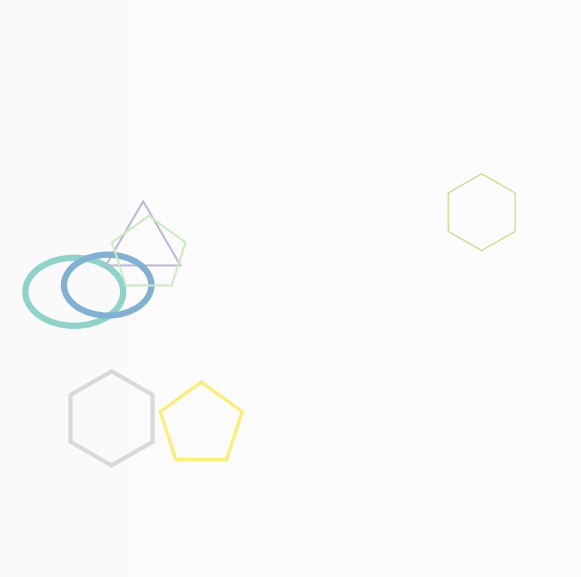[{"shape": "oval", "thickness": 3, "radius": 0.42, "center": [0.128, 0.494]}, {"shape": "triangle", "thickness": 1, "radius": 0.37, "center": [0.246, 0.577]}, {"shape": "oval", "thickness": 3, "radius": 0.38, "center": [0.185, 0.505]}, {"shape": "hexagon", "thickness": 0.5, "radius": 0.33, "center": [0.829, 0.632]}, {"shape": "hexagon", "thickness": 2, "radius": 0.41, "center": [0.192, 0.275]}, {"shape": "pentagon", "thickness": 1, "radius": 0.33, "center": [0.256, 0.559]}, {"shape": "pentagon", "thickness": 1.5, "radius": 0.37, "center": [0.346, 0.263]}]